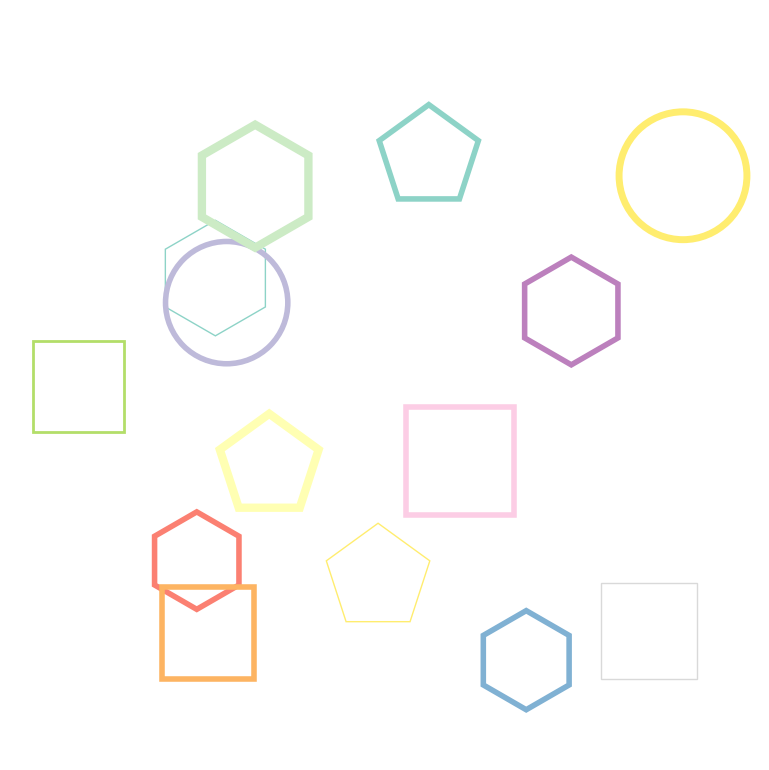[{"shape": "hexagon", "thickness": 0.5, "radius": 0.38, "center": [0.28, 0.639]}, {"shape": "pentagon", "thickness": 2, "radius": 0.34, "center": [0.557, 0.796]}, {"shape": "pentagon", "thickness": 3, "radius": 0.34, "center": [0.35, 0.395]}, {"shape": "circle", "thickness": 2, "radius": 0.4, "center": [0.294, 0.607]}, {"shape": "hexagon", "thickness": 2, "radius": 0.32, "center": [0.256, 0.272]}, {"shape": "hexagon", "thickness": 2, "radius": 0.32, "center": [0.683, 0.143]}, {"shape": "square", "thickness": 2, "radius": 0.3, "center": [0.27, 0.178]}, {"shape": "square", "thickness": 1, "radius": 0.3, "center": [0.102, 0.498]}, {"shape": "square", "thickness": 2, "radius": 0.35, "center": [0.598, 0.401]}, {"shape": "square", "thickness": 0.5, "radius": 0.31, "center": [0.842, 0.18]}, {"shape": "hexagon", "thickness": 2, "radius": 0.35, "center": [0.742, 0.596]}, {"shape": "hexagon", "thickness": 3, "radius": 0.4, "center": [0.331, 0.758]}, {"shape": "circle", "thickness": 2.5, "radius": 0.42, "center": [0.887, 0.772]}, {"shape": "pentagon", "thickness": 0.5, "radius": 0.35, "center": [0.491, 0.25]}]